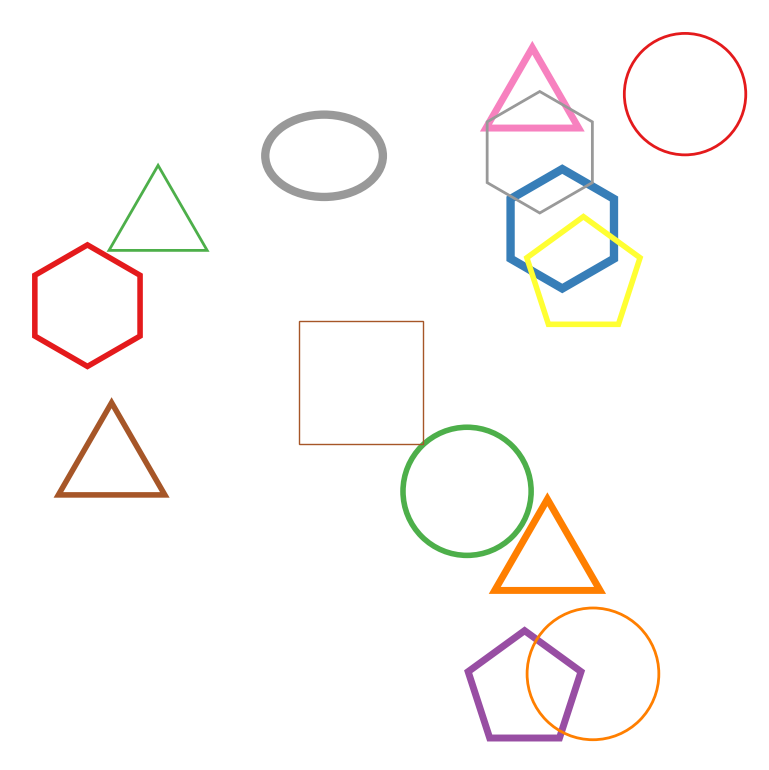[{"shape": "circle", "thickness": 1, "radius": 0.39, "center": [0.89, 0.878]}, {"shape": "hexagon", "thickness": 2, "radius": 0.39, "center": [0.114, 0.603]}, {"shape": "hexagon", "thickness": 3, "radius": 0.39, "center": [0.73, 0.703]}, {"shape": "triangle", "thickness": 1, "radius": 0.37, "center": [0.205, 0.712]}, {"shape": "circle", "thickness": 2, "radius": 0.42, "center": [0.607, 0.362]}, {"shape": "pentagon", "thickness": 2.5, "radius": 0.39, "center": [0.681, 0.104]}, {"shape": "triangle", "thickness": 2.5, "radius": 0.39, "center": [0.711, 0.273]}, {"shape": "circle", "thickness": 1, "radius": 0.43, "center": [0.77, 0.125]}, {"shape": "pentagon", "thickness": 2, "radius": 0.39, "center": [0.758, 0.641]}, {"shape": "square", "thickness": 0.5, "radius": 0.4, "center": [0.469, 0.503]}, {"shape": "triangle", "thickness": 2, "radius": 0.4, "center": [0.145, 0.397]}, {"shape": "triangle", "thickness": 2.5, "radius": 0.35, "center": [0.691, 0.868]}, {"shape": "oval", "thickness": 3, "radius": 0.38, "center": [0.421, 0.798]}, {"shape": "hexagon", "thickness": 1, "radius": 0.39, "center": [0.701, 0.802]}]